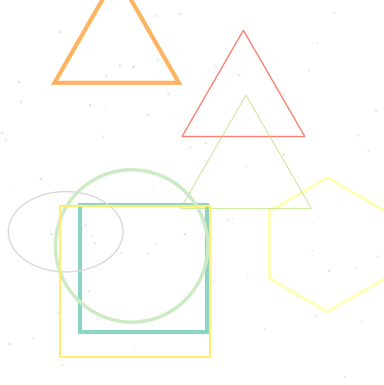[{"shape": "square", "thickness": 3, "radius": 0.82, "center": [0.373, 0.304]}, {"shape": "hexagon", "thickness": 2, "radius": 0.87, "center": [0.851, 0.364]}, {"shape": "triangle", "thickness": 1, "radius": 0.92, "center": [0.632, 0.737]}, {"shape": "triangle", "thickness": 3, "radius": 0.93, "center": [0.303, 0.878]}, {"shape": "triangle", "thickness": 0.5, "radius": 0.98, "center": [0.639, 0.557]}, {"shape": "oval", "thickness": 1, "radius": 0.75, "center": [0.171, 0.398]}, {"shape": "circle", "thickness": 2.5, "radius": 0.99, "center": [0.342, 0.361]}, {"shape": "square", "thickness": 1.5, "radius": 0.98, "center": [0.351, 0.269]}]